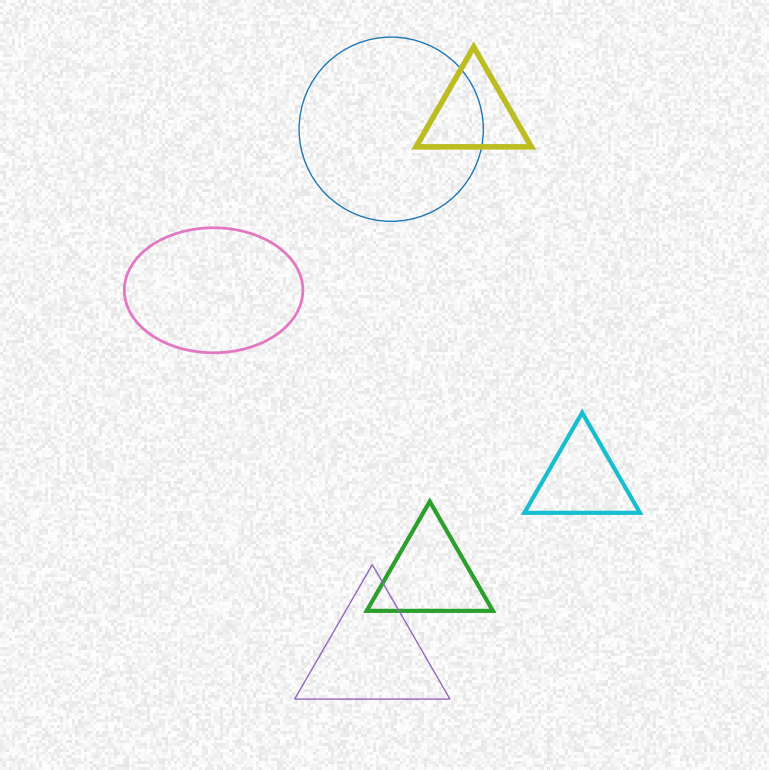[{"shape": "circle", "thickness": 0.5, "radius": 0.6, "center": [0.508, 0.832]}, {"shape": "triangle", "thickness": 1.5, "radius": 0.47, "center": [0.558, 0.254]}, {"shape": "triangle", "thickness": 0.5, "radius": 0.58, "center": [0.484, 0.15]}, {"shape": "oval", "thickness": 1, "radius": 0.58, "center": [0.277, 0.623]}, {"shape": "triangle", "thickness": 2, "radius": 0.43, "center": [0.615, 0.853]}, {"shape": "triangle", "thickness": 1.5, "radius": 0.43, "center": [0.756, 0.377]}]